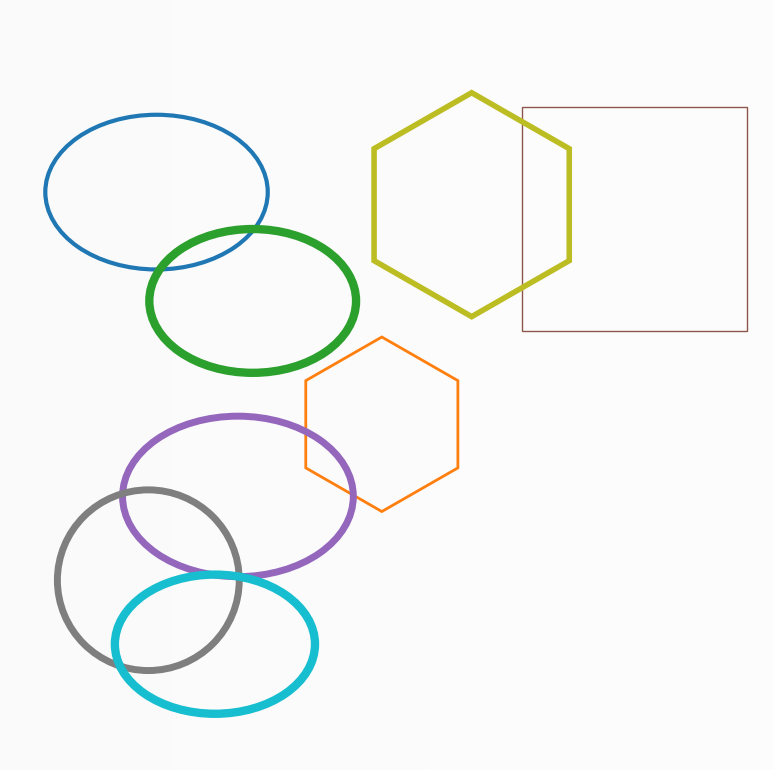[{"shape": "oval", "thickness": 1.5, "radius": 0.72, "center": [0.202, 0.75]}, {"shape": "hexagon", "thickness": 1, "radius": 0.57, "center": [0.493, 0.449]}, {"shape": "oval", "thickness": 3, "radius": 0.67, "center": [0.326, 0.609]}, {"shape": "oval", "thickness": 2.5, "radius": 0.74, "center": [0.307, 0.355]}, {"shape": "square", "thickness": 0.5, "radius": 0.73, "center": [0.818, 0.715]}, {"shape": "circle", "thickness": 2.5, "radius": 0.59, "center": [0.191, 0.246]}, {"shape": "hexagon", "thickness": 2, "radius": 0.73, "center": [0.609, 0.734]}, {"shape": "oval", "thickness": 3, "radius": 0.65, "center": [0.277, 0.163]}]